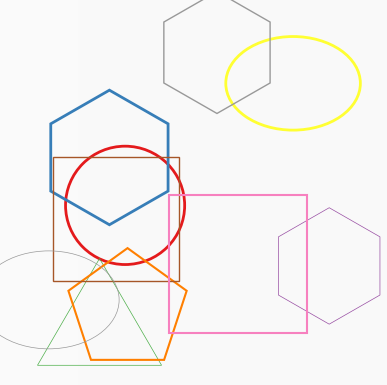[{"shape": "circle", "thickness": 2, "radius": 0.77, "center": [0.323, 0.467]}, {"shape": "hexagon", "thickness": 2, "radius": 0.87, "center": [0.282, 0.591]}, {"shape": "triangle", "thickness": 0.5, "radius": 0.92, "center": [0.257, 0.144]}, {"shape": "hexagon", "thickness": 0.5, "radius": 0.76, "center": [0.85, 0.309]}, {"shape": "pentagon", "thickness": 1.5, "radius": 0.8, "center": [0.329, 0.195]}, {"shape": "oval", "thickness": 2, "radius": 0.87, "center": [0.756, 0.784]}, {"shape": "square", "thickness": 1, "radius": 0.81, "center": [0.299, 0.431]}, {"shape": "square", "thickness": 1.5, "radius": 0.89, "center": [0.614, 0.315]}, {"shape": "oval", "thickness": 0.5, "radius": 0.91, "center": [0.126, 0.221]}, {"shape": "hexagon", "thickness": 1, "radius": 0.79, "center": [0.56, 0.864]}]